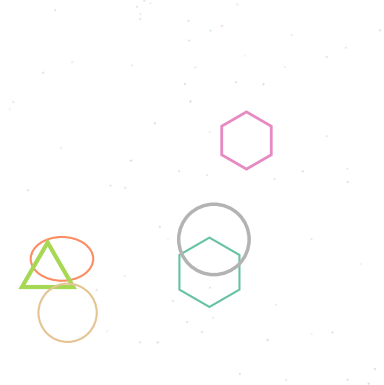[{"shape": "hexagon", "thickness": 1.5, "radius": 0.45, "center": [0.544, 0.293]}, {"shape": "oval", "thickness": 1.5, "radius": 0.41, "center": [0.161, 0.328]}, {"shape": "hexagon", "thickness": 2, "radius": 0.37, "center": [0.64, 0.635]}, {"shape": "triangle", "thickness": 3, "radius": 0.39, "center": [0.124, 0.293]}, {"shape": "circle", "thickness": 1.5, "radius": 0.38, "center": [0.176, 0.188]}, {"shape": "circle", "thickness": 2.5, "radius": 0.46, "center": [0.556, 0.378]}]